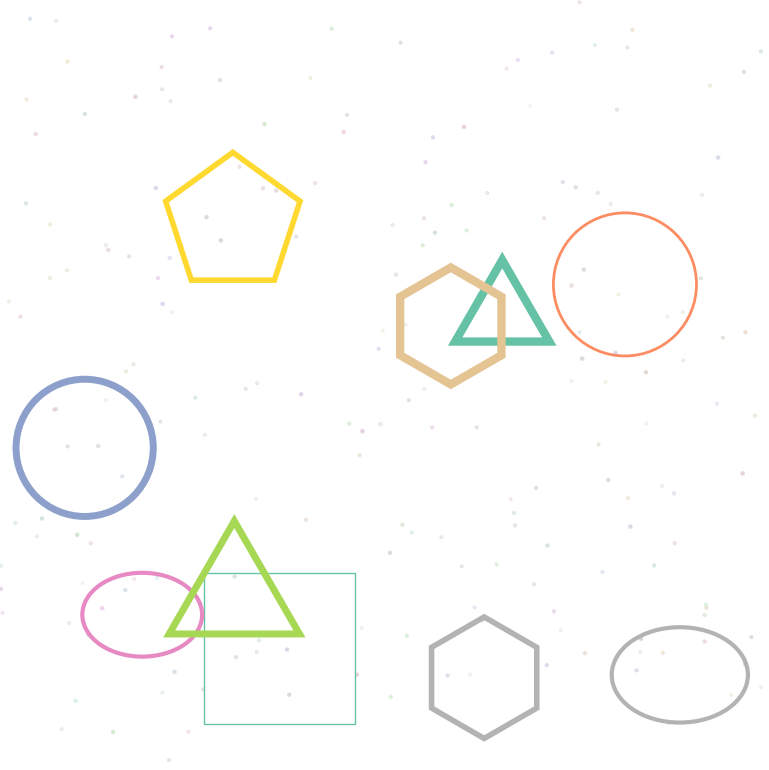[{"shape": "square", "thickness": 0.5, "radius": 0.49, "center": [0.363, 0.157]}, {"shape": "triangle", "thickness": 3, "radius": 0.35, "center": [0.652, 0.592]}, {"shape": "circle", "thickness": 1, "radius": 0.46, "center": [0.812, 0.631]}, {"shape": "circle", "thickness": 2.5, "radius": 0.45, "center": [0.11, 0.418]}, {"shape": "oval", "thickness": 1.5, "radius": 0.39, "center": [0.185, 0.202]}, {"shape": "triangle", "thickness": 2.5, "radius": 0.49, "center": [0.304, 0.226]}, {"shape": "pentagon", "thickness": 2, "radius": 0.46, "center": [0.302, 0.71]}, {"shape": "hexagon", "thickness": 3, "radius": 0.38, "center": [0.585, 0.577]}, {"shape": "hexagon", "thickness": 2, "radius": 0.39, "center": [0.629, 0.12]}, {"shape": "oval", "thickness": 1.5, "radius": 0.44, "center": [0.883, 0.124]}]